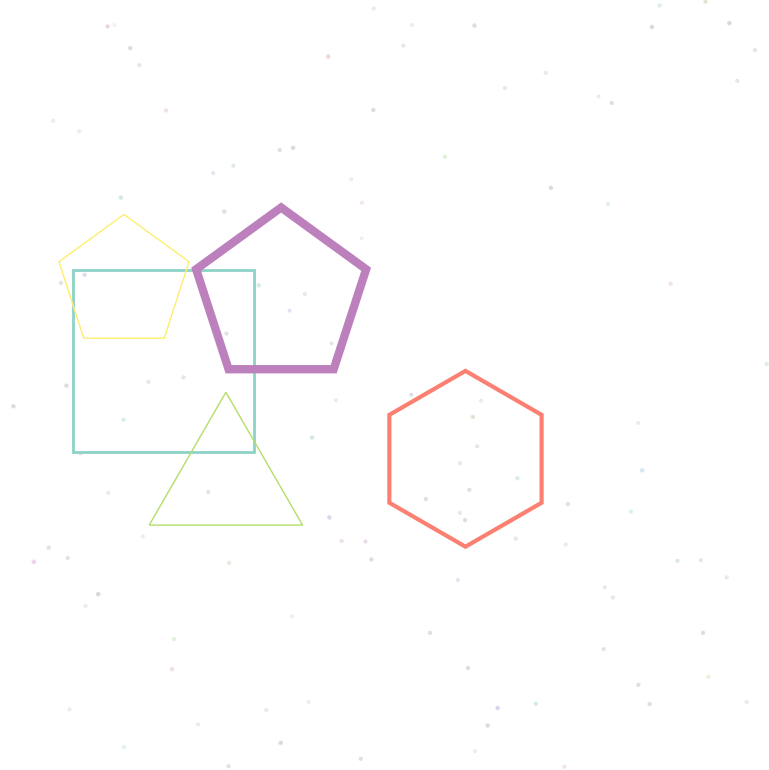[{"shape": "square", "thickness": 1, "radius": 0.59, "center": [0.212, 0.531]}, {"shape": "hexagon", "thickness": 1.5, "radius": 0.57, "center": [0.605, 0.404]}, {"shape": "triangle", "thickness": 0.5, "radius": 0.58, "center": [0.293, 0.376]}, {"shape": "pentagon", "thickness": 3, "radius": 0.58, "center": [0.365, 0.614]}, {"shape": "pentagon", "thickness": 0.5, "radius": 0.44, "center": [0.161, 0.633]}]